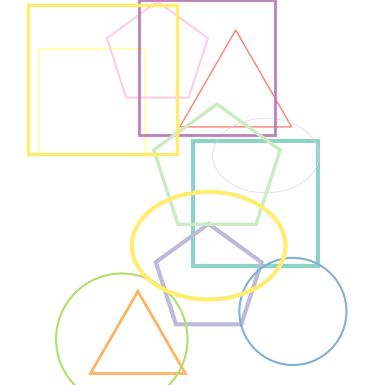[{"shape": "square", "thickness": 3, "radius": 0.81, "center": [0.664, 0.471]}, {"shape": "square", "thickness": 1.5, "radius": 0.69, "center": [0.239, 0.734]}, {"shape": "pentagon", "thickness": 3, "radius": 0.72, "center": [0.542, 0.274]}, {"shape": "triangle", "thickness": 1, "radius": 0.84, "center": [0.612, 0.754]}, {"shape": "circle", "thickness": 1.5, "radius": 0.7, "center": [0.761, 0.191]}, {"shape": "triangle", "thickness": 2, "radius": 0.71, "center": [0.358, 0.101]}, {"shape": "circle", "thickness": 1.5, "radius": 0.85, "center": [0.316, 0.119]}, {"shape": "pentagon", "thickness": 1.5, "radius": 0.69, "center": [0.409, 0.858]}, {"shape": "oval", "thickness": 0.5, "radius": 0.69, "center": [0.69, 0.596]}, {"shape": "square", "thickness": 2, "radius": 0.88, "center": [0.538, 0.824]}, {"shape": "pentagon", "thickness": 2.5, "radius": 0.86, "center": [0.564, 0.557]}, {"shape": "oval", "thickness": 3, "radius": 1.0, "center": [0.542, 0.362]}, {"shape": "square", "thickness": 2.5, "radius": 0.97, "center": [0.265, 0.792]}]